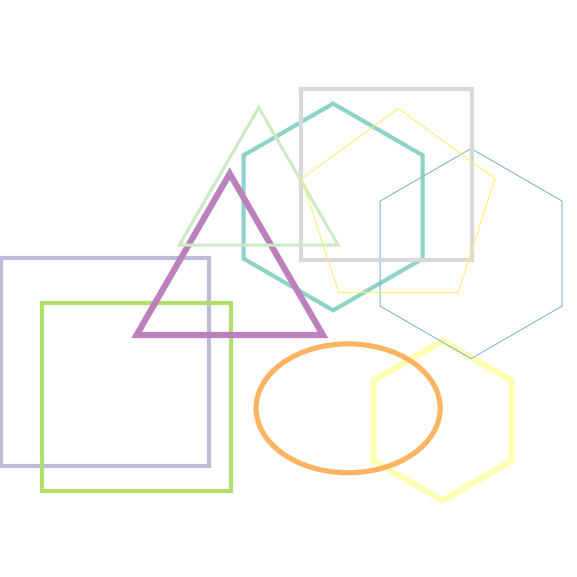[{"shape": "hexagon", "thickness": 2, "radius": 0.9, "center": [0.577, 0.641]}, {"shape": "hexagon", "thickness": 3, "radius": 0.69, "center": [0.766, 0.271]}, {"shape": "square", "thickness": 2, "radius": 0.9, "center": [0.181, 0.372]}, {"shape": "hexagon", "thickness": 0.5, "radius": 0.91, "center": [0.816, 0.56]}, {"shape": "oval", "thickness": 2.5, "radius": 0.8, "center": [0.603, 0.292]}, {"shape": "square", "thickness": 2, "radius": 0.81, "center": [0.236, 0.312]}, {"shape": "square", "thickness": 2, "radius": 0.74, "center": [0.669, 0.697]}, {"shape": "triangle", "thickness": 3, "radius": 0.93, "center": [0.398, 0.512]}, {"shape": "triangle", "thickness": 1.5, "radius": 0.79, "center": [0.448, 0.654]}, {"shape": "pentagon", "thickness": 0.5, "radius": 0.88, "center": [0.69, 0.635]}]